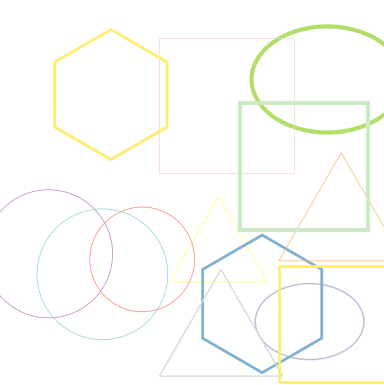[{"shape": "circle", "thickness": 0.5, "radius": 0.85, "center": [0.266, 0.288]}, {"shape": "triangle", "thickness": 1, "radius": 0.73, "center": [0.568, 0.342]}, {"shape": "oval", "thickness": 1, "radius": 0.71, "center": [0.804, 0.165]}, {"shape": "circle", "thickness": 0.5, "radius": 0.68, "center": [0.369, 0.326]}, {"shape": "hexagon", "thickness": 2, "radius": 0.89, "center": [0.681, 0.211]}, {"shape": "triangle", "thickness": 0.5, "radius": 0.94, "center": [0.886, 0.416]}, {"shape": "oval", "thickness": 3, "radius": 0.98, "center": [0.85, 0.794]}, {"shape": "square", "thickness": 0.5, "radius": 0.88, "center": [0.588, 0.725]}, {"shape": "triangle", "thickness": 1, "radius": 0.92, "center": [0.574, 0.115]}, {"shape": "circle", "thickness": 0.5, "radius": 0.83, "center": [0.126, 0.341]}, {"shape": "square", "thickness": 3, "radius": 0.83, "center": [0.79, 0.567]}, {"shape": "hexagon", "thickness": 2, "radius": 0.84, "center": [0.288, 0.754]}, {"shape": "square", "thickness": 2, "radius": 0.76, "center": [0.877, 0.158]}]